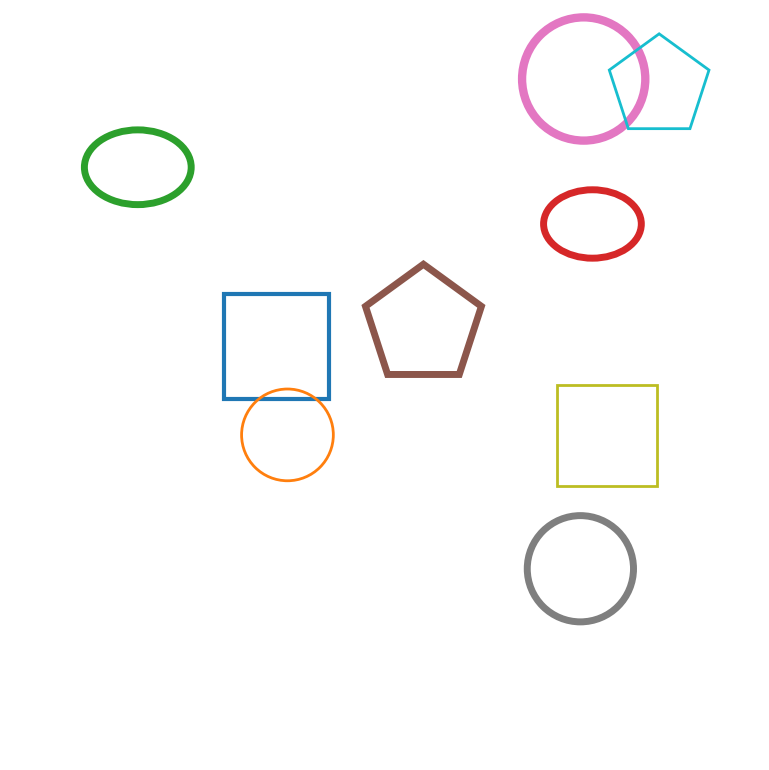[{"shape": "square", "thickness": 1.5, "radius": 0.34, "center": [0.359, 0.55]}, {"shape": "circle", "thickness": 1, "radius": 0.3, "center": [0.373, 0.435]}, {"shape": "oval", "thickness": 2.5, "radius": 0.35, "center": [0.179, 0.783]}, {"shape": "oval", "thickness": 2.5, "radius": 0.32, "center": [0.769, 0.709]}, {"shape": "pentagon", "thickness": 2.5, "radius": 0.4, "center": [0.55, 0.578]}, {"shape": "circle", "thickness": 3, "radius": 0.4, "center": [0.758, 0.897]}, {"shape": "circle", "thickness": 2.5, "radius": 0.34, "center": [0.754, 0.261]}, {"shape": "square", "thickness": 1, "radius": 0.33, "center": [0.788, 0.434]}, {"shape": "pentagon", "thickness": 1, "radius": 0.34, "center": [0.856, 0.888]}]